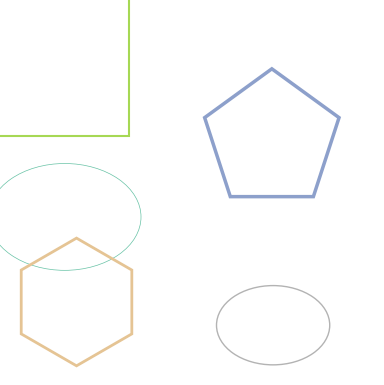[{"shape": "oval", "thickness": 0.5, "radius": 0.99, "center": [0.168, 0.437]}, {"shape": "pentagon", "thickness": 2.5, "radius": 0.92, "center": [0.706, 0.638]}, {"shape": "square", "thickness": 1.5, "radius": 1.0, "center": [0.134, 0.847]}, {"shape": "hexagon", "thickness": 2, "radius": 0.83, "center": [0.199, 0.216]}, {"shape": "oval", "thickness": 1, "radius": 0.74, "center": [0.709, 0.155]}]